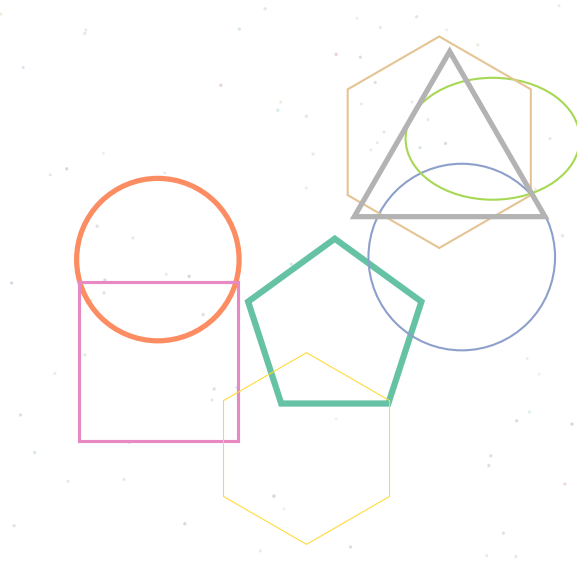[{"shape": "pentagon", "thickness": 3, "radius": 0.79, "center": [0.58, 0.428]}, {"shape": "circle", "thickness": 2.5, "radius": 0.7, "center": [0.273, 0.55]}, {"shape": "circle", "thickness": 1, "radius": 0.81, "center": [0.8, 0.554]}, {"shape": "square", "thickness": 1.5, "radius": 0.69, "center": [0.275, 0.373]}, {"shape": "oval", "thickness": 1, "radius": 0.75, "center": [0.853, 0.759]}, {"shape": "hexagon", "thickness": 0.5, "radius": 0.83, "center": [0.531, 0.222]}, {"shape": "hexagon", "thickness": 1, "radius": 0.92, "center": [0.761, 0.753]}, {"shape": "triangle", "thickness": 2.5, "radius": 0.95, "center": [0.779, 0.719]}]